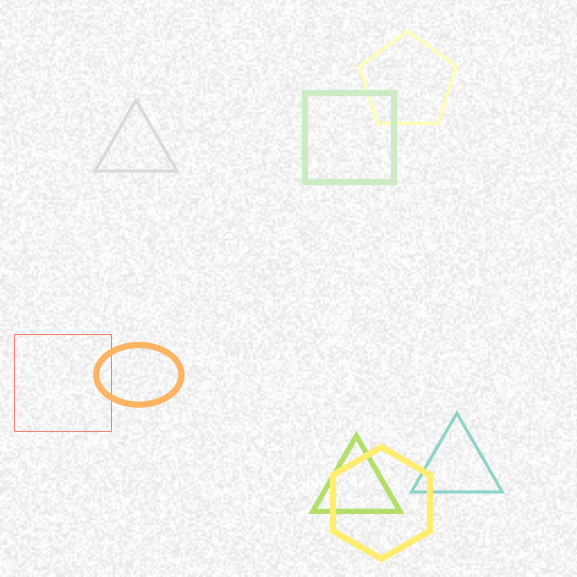[{"shape": "triangle", "thickness": 1.5, "radius": 0.45, "center": [0.791, 0.193]}, {"shape": "pentagon", "thickness": 1.5, "radius": 0.44, "center": [0.706, 0.857]}, {"shape": "square", "thickness": 0.5, "radius": 0.42, "center": [0.108, 0.337]}, {"shape": "oval", "thickness": 3, "radius": 0.37, "center": [0.24, 0.35]}, {"shape": "triangle", "thickness": 2.5, "radius": 0.44, "center": [0.617, 0.157]}, {"shape": "triangle", "thickness": 1.5, "radius": 0.41, "center": [0.236, 0.744]}, {"shape": "square", "thickness": 3, "radius": 0.39, "center": [0.606, 0.761]}, {"shape": "hexagon", "thickness": 3, "radius": 0.48, "center": [0.661, 0.128]}]